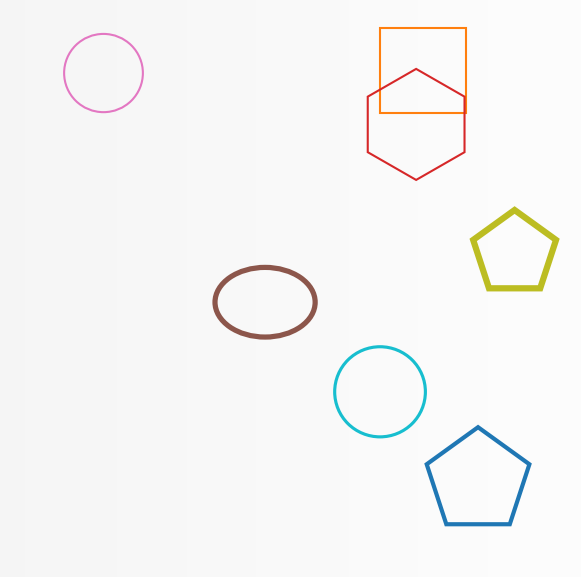[{"shape": "pentagon", "thickness": 2, "radius": 0.46, "center": [0.822, 0.167]}, {"shape": "square", "thickness": 1, "radius": 0.37, "center": [0.728, 0.877]}, {"shape": "hexagon", "thickness": 1, "radius": 0.48, "center": [0.716, 0.784]}, {"shape": "oval", "thickness": 2.5, "radius": 0.43, "center": [0.456, 0.476]}, {"shape": "circle", "thickness": 1, "radius": 0.34, "center": [0.178, 0.873]}, {"shape": "pentagon", "thickness": 3, "radius": 0.37, "center": [0.885, 0.561]}, {"shape": "circle", "thickness": 1.5, "radius": 0.39, "center": [0.654, 0.321]}]